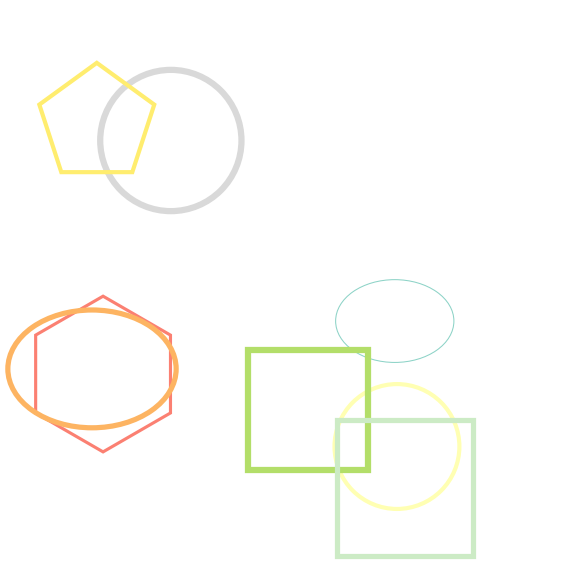[{"shape": "oval", "thickness": 0.5, "radius": 0.51, "center": [0.684, 0.443]}, {"shape": "circle", "thickness": 2, "radius": 0.54, "center": [0.687, 0.226]}, {"shape": "hexagon", "thickness": 1.5, "radius": 0.67, "center": [0.178, 0.351]}, {"shape": "oval", "thickness": 2.5, "radius": 0.73, "center": [0.159, 0.36]}, {"shape": "square", "thickness": 3, "radius": 0.52, "center": [0.534, 0.29]}, {"shape": "circle", "thickness": 3, "radius": 0.61, "center": [0.296, 0.756]}, {"shape": "square", "thickness": 2.5, "radius": 0.59, "center": [0.701, 0.153]}, {"shape": "pentagon", "thickness": 2, "radius": 0.52, "center": [0.168, 0.786]}]